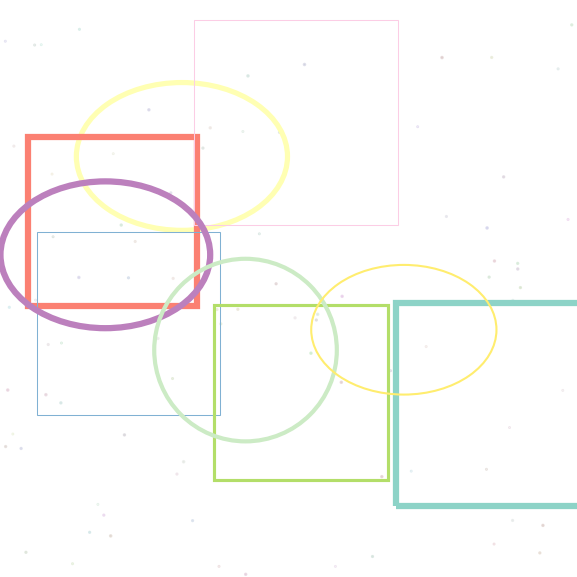[{"shape": "square", "thickness": 3, "radius": 0.88, "center": [0.861, 0.298]}, {"shape": "oval", "thickness": 2.5, "radius": 0.91, "center": [0.315, 0.728]}, {"shape": "square", "thickness": 3, "radius": 0.73, "center": [0.195, 0.616]}, {"shape": "square", "thickness": 0.5, "radius": 0.79, "center": [0.223, 0.439]}, {"shape": "square", "thickness": 1.5, "radius": 0.76, "center": [0.521, 0.319]}, {"shape": "square", "thickness": 0.5, "radius": 0.89, "center": [0.512, 0.787]}, {"shape": "oval", "thickness": 3, "radius": 0.91, "center": [0.182, 0.558]}, {"shape": "circle", "thickness": 2, "radius": 0.79, "center": [0.425, 0.393]}, {"shape": "oval", "thickness": 1, "radius": 0.8, "center": [0.699, 0.428]}]